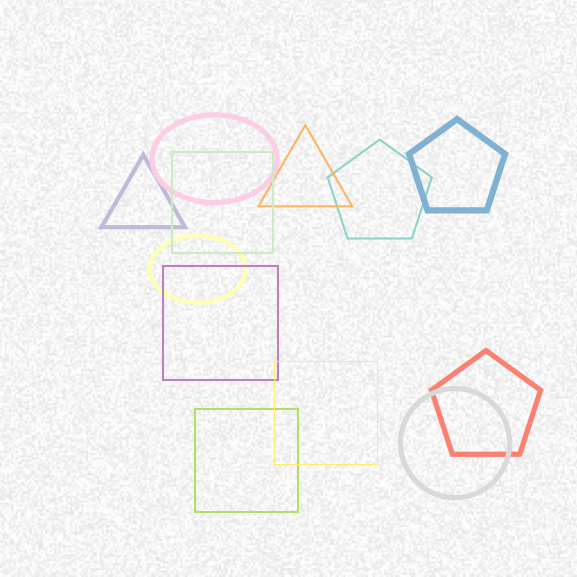[{"shape": "pentagon", "thickness": 1, "radius": 0.47, "center": [0.658, 0.663]}, {"shape": "oval", "thickness": 2, "radius": 0.41, "center": [0.342, 0.533]}, {"shape": "triangle", "thickness": 2, "radius": 0.42, "center": [0.248, 0.648]}, {"shape": "pentagon", "thickness": 2.5, "radius": 0.5, "center": [0.842, 0.293]}, {"shape": "pentagon", "thickness": 3, "radius": 0.44, "center": [0.792, 0.706]}, {"shape": "triangle", "thickness": 1, "radius": 0.47, "center": [0.529, 0.689]}, {"shape": "square", "thickness": 1, "radius": 0.45, "center": [0.427, 0.202]}, {"shape": "oval", "thickness": 2.5, "radius": 0.54, "center": [0.371, 0.724]}, {"shape": "circle", "thickness": 2.5, "radius": 0.47, "center": [0.788, 0.232]}, {"shape": "square", "thickness": 1, "radius": 0.5, "center": [0.381, 0.439]}, {"shape": "square", "thickness": 1, "radius": 0.44, "center": [0.386, 0.649]}, {"shape": "square", "thickness": 0.5, "radius": 0.44, "center": [0.564, 0.285]}]